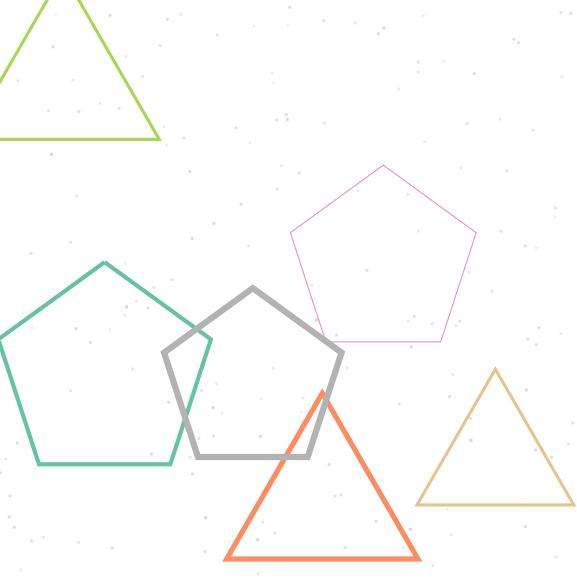[{"shape": "pentagon", "thickness": 2, "radius": 0.97, "center": [0.181, 0.352]}, {"shape": "triangle", "thickness": 2.5, "radius": 0.96, "center": [0.558, 0.127]}, {"shape": "pentagon", "thickness": 0.5, "radius": 0.85, "center": [0.664, 0.544]}, {"shape": "triangle", "thickness": 1.5, "radius": 0.96, "center": [0.109, 0.854]}, {"shape": "triangle", "thickness": 1.5, "radius": 0.78, "center": [0.858, 0.203]}, {"shape": "pentagon", "thickness": 3, "radius": 0.81, "center": [0.438, 0.339]}]